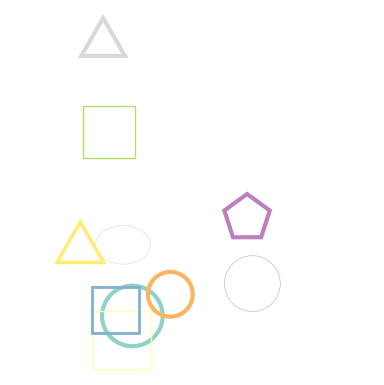[{"shape": "circle", "thickness": 3, "radius": 0.39, "center": [0.344, 0.179]}, {"shape": "square", "thickness": 1, "radius": 0.38, "center": [0.316, 0.117]}, {"shape": "circle", "thickness": 0.5, "radius": 0.36, "center": [0.656, 0.263]}, {"shape": "square", "thickness": 2, "radius": 0.3, "center": [0.3, 0.195]}, {"shape": "circle", "thickness": 3, "radius": 0.29, "center": [0.442, 0.236]}, {"shape": "square", "thickness": 1, "radius": 0.34, "center": [0.282, 0.657]}, {"shape": "triangle", "thickness": 3, "radius": 0.33, "center": [0.268, 0.888]}, {"shape": "pentagon", "thickness": 3, "radius": 0.31, "center": [0.642, 0.434]}, {"shape": "oval", "thickness": 0.5, "radius": 0.36, "center": [0.319, 0.364]}, {"shape": "triangle", "thickness": 2.5, "radius": 0.35, "center": [0.209, 0.353]}]